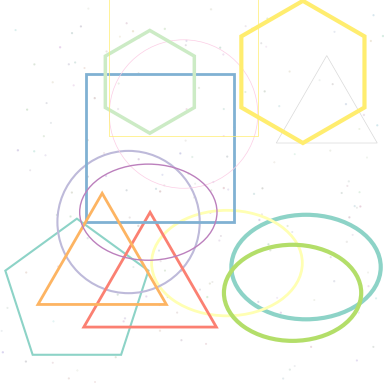[{"shape": "oval", "thickness": 3, "radius": 0.97, "center": [0.795, 0.306]}, {"shape": "pentagon", "thickness": 1.5, "radius": 0.98, "center": [0.2, 0.237]}, {"shape": "oval", "thickness": 2, "radius": 0.98, "center": [0.589, 0.317]}, {"shape": "circle", "thickness": 1.5, "radius": 0.92, "center": [0.334, 0.423]}, {"shape": "triangle", "thickness": 2, "radius": 0.99, "center": [0.39, 0.25]}, {"shape": "square", "thickness": 2, "radius": 0.96, "center": [0.415, 0.615]}, {"shape": "triangle", "thickness": 2, "radius": 0.96, "center": [0.265, 0.305]}, {"shape": "oval", "thickness": 3, "radius": 0.89, "center": [0.76, 0.239]}, {"shape": "circle", "thickness": 0.5, "radius": 0.96, "center": [0.477, 0.704]}, {"shape": "triangle", "thickness": 0.5, "radius": 0.76, "center": [0.849, 0.704]}, {"shape": "oval", "thickness": 1, "radius": 0.89, "center": [0.385, 0.449]}, {"shape": "hexagon", "thickness": 2.5, "radius": 0.67, "center": [0.389, 0.787]}, {"shape": "square", "thickness": 0.5, "radius": 0.96, "center": [0.476, 0.84]}, {"shape": "hexagon", "thickness": 3, "radius": 0.92, "center": [0.787, 0.813]}]